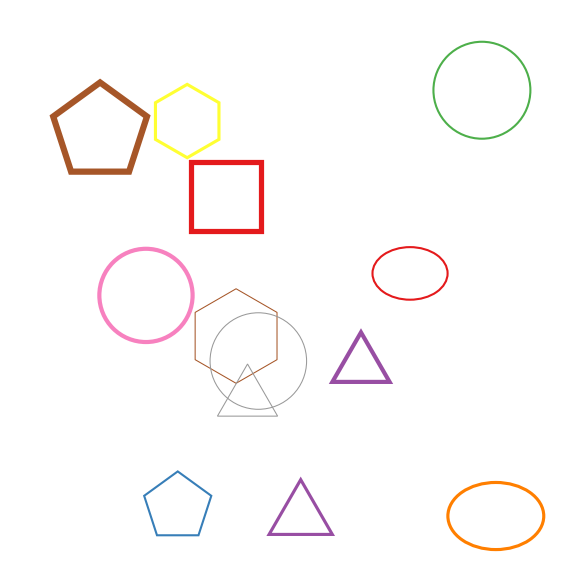[{"shape": "oval", "thickness": 1, "radius": 0.33, "center": [0.71, 0.526]}, {"shape": "square", "thickness": 2.5, "radius": 0.3, "center": [0.391, 0.659]}, {"shape": "pentagon", "thickness": 1, "radius": 0.31, "center": [0.308, 0.122]}, {"shape": "circle", "thickness": 1, "radius": 0.42, "center": [0.834, 0.843]}, {"shape": "triangle", "thickness": 2, "radius": 0.29, "center": [0.625, 0.366]}, {"shape": "triangle", "thickness": 1.5, "radius": 0.32, "center": [0.521, 0.105]}, {"shape": "oval", "thickness": 1.5, "radius": 0.42, "center": [0.859, 0.106]}, {"shape": "hexagon", "thickness": 1.5, "radius": 0.32, "center": [0.324, 0.79]}, {"shape": "hexagon", "thickness": 0.5, "radius": 0.41, "center": [0.409, 0.417]}, {"shape": "pentagon", "thickness": 3, "radius": 0.43, "center": [0.173, 0.771]}, {"shape": "circle", "thickness": 2, "radius": 0.4, "center": [0.253, 0.488]}, {"shape": "circle", "thickness": 0.5, "radius": 0.42, "center": [0.447, 0.374]}, {"shape": "triangle", "thickness": 0.5, "radius": 0.3, "center": [0.429, 0.309]}]